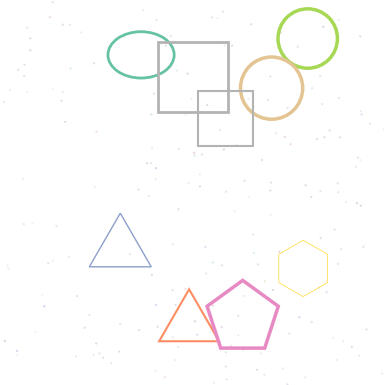[{"shape": "oval", "thickness": 2, "radius": 0.43, "center": [0.366, 0.857]}, {"shape": "triangle", "thickness": 1.5, "radius": 0.45, "center": [0.491, 0.159]}, {"shape": "triangle", "thickness": 1, "radius": 0.46, "center": [0.312, 0.353]}, {"shape": "pentagon", "thickness": 2.5, "radius": 0.49, "center": [0.63, 0.174]}, {"shape": "circle", "thickness": 2.5, "radius": 0.39, "center": [0.799, 0.9]}, {"shape": "hexagon", "thickness": 0.5, "radius": 0.37, "center": [0.788, 0.303]}, {"shape": "circle", "thickness": 2.5, "radius": 0.4, "center": [0.705, 0.771]}, {"shape": "square", "thickness": 1.5, "radius": 0.36, "center": [0.586, 0.693]}, {"shape": "square", "thickness": 2, "radius": 0.45, "center": [0.501, 0.801]}]